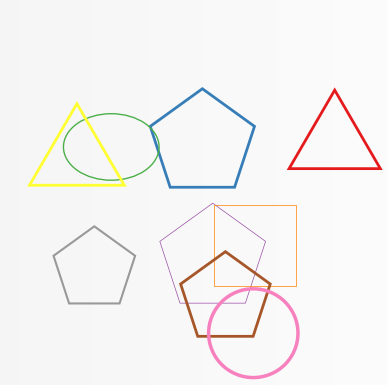[{"shape": "triangle", "thickness": 2, "radius": 0.68, "center": [0.864, 0.63]}, {"shape": "pentagon", "thickness": 2, "radius": 0.71, "center": [0.522, 0.628]}, {"shape": "oval", "thickness": 1, "radius": 0.62, "center": [0.287, 0.618]}, {"shape": "pentagon", "thickness": 0.5, "radius": 0.72, "center": [0.549, 0.329]}, {"shape": "square", "thickness": 0.5, "radius": 0.53, "center": [0.658, 0.362]}, {"shape": "triangle", "thickness": 2, "radius": 0.71, "center": [0.198, 0.589]}, {"shape": "pentagon", "thickness": 2, "radius": 0.61, "center": [0.582, 0.225]}, {"shape": "circle", "thickness": 2.5, "radius": 0.58, "center": [0.654, 0.135]}, {"shape": "pentagon", "thickness": 1.5, "radius": 0.55, "center": [0.243, 0.301]}]